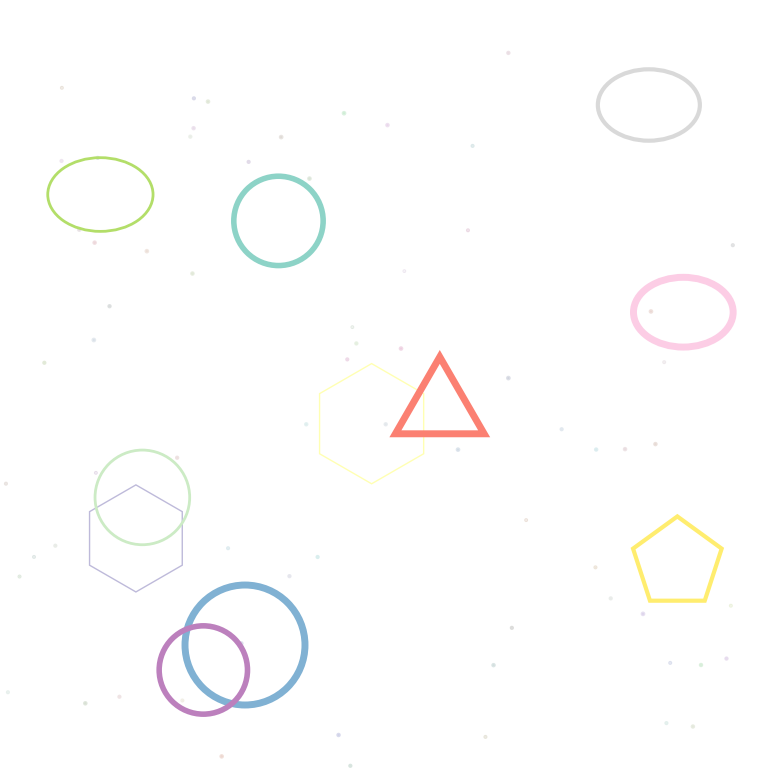[{"shape": "circle", "thickness": 2, "radius": 0.29, "center": [0.362, 0.713]}, {"shape": "hexagon", "thickness": 0.5, "radius": 0.39, "center": [0.483, 0.45]}, {"shape": "hexagon", "thickness": 0.5, "radius": 0.35, "center": [0.177, 0.301]}, {"shape": "triangle", "thickness": 2.5, "radius": 0.33, "center": [0.571, 0.47]}, {"shape": "circle", "thickness": 2.5, "radius": 0.39, "center": [0.318, 0.162]}, {"shape": "oval", "thickness": 1, "radius": 0.34, "center": [0.13, 0.747]}, {"shape": "oval", "thickness": 2.5, "radius": 0.32, "center": [0.887, 0.595]}, {"shape": "oval", "thickness": 1.5, "radius": 0.33, "center": [0.843, 0.864]}, {"shape": "circle", "thickness": 2, "radius": 0.29, "center": [0.264, 0.13]}, {"shape": "circle", "thickness": 1, "radius": 0.31, "center": [0.185, 0.354]}, {"shape": "pentagon", "thickness": 1.5, "radius": 0.3, "center": [0.88, 0.269]}]